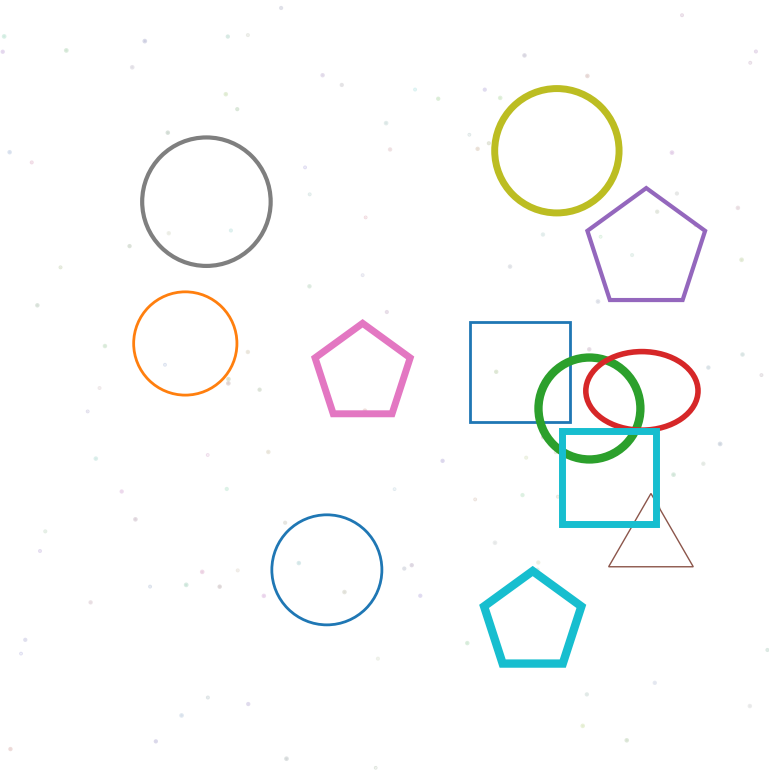[{"shape": "circle", "thickness": 1, "radius": 0.36, "center": [0.424, 0.26]}, {"shape": "square", "thickness": 1, "radius": 0.33, "center": [0.675, 0.517]}, {"shape": "circle", "thickness": 1, "radius": 0.34, "center": [0.241, 0.554]}, {"shape": "circle", "thickness": 3, "radius": 0.33, "center": [0.766, 0.469]}, {"shape": "oval", "thickness": 2, "radius": 0.36, "center": [0.834, 0.492]}, {"shape": "pentagon", "thickness": 1.5, "radius": 0.4, "center": [0.839, 0.675]}, {"shape": "triangle", "thickness": 0.5, "radius": 0.32, "center": [0.845, 0.296]}, {"shape": "pentagon", "thickness": 2.5, "radius": 0.32, "center": [0.471, 0.515]}, {"shape": "circle", "thickness": 1.5, "radius": 0.42, "center": [0.268, 0.738]}, {"shape": "circle", "thickness": 2.5, "radius": 0.4, "center": [0.723, 0.804]}, {"shape": "pentagon", "thickness": 3, "radius": 0.33, "center": [0.692, 0.192]}, {"shape": "square", "thickness": 2.5, "radius": 0.3, "center": [0.791, 0.38]}]